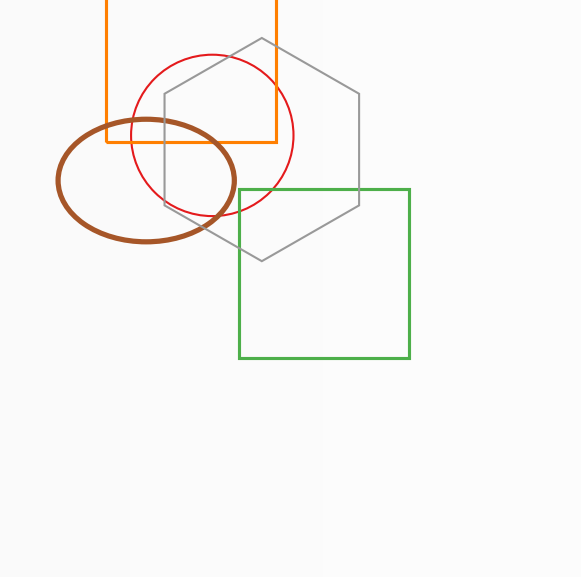[{"shape": "circle", "thickness": 1, "radius": 0.7, "center": [0.365, 0.765]}, {"shape": "square", "thickness": 1.5, "radius": 0.73, "center": [0.557, 0.526]}, {"shape": "square", "thickness": 1.5, "radius": 0.73, "center": [0.329, 0.899]}, {"shape": "oval", "thickness": 2.5, "radius": 0.76, "center": [0.252, 0.687]}, {"shape": "hexagon", "thickness": 1, "radius": 0.97, "center": [0.45, 0.74]}]